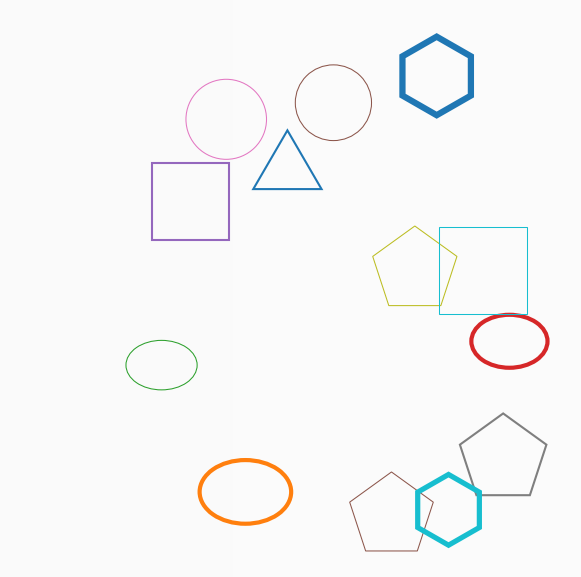[{"shape": "hexagon", "thickness": 3, "radius": 0.34, "center": [0.751, 0.868]}, {"shape": "triangle", "thickness": 1, "radius": 0.34, "center": [0.494, 0.706]}, {"shape": "oval", "thickness": 2, "radius": 0.39, "center": [0.422, 0.147]}, {"shape": "oval", "thickness": 0.5, "radius": 0.31, "center": [0.278, 0.367]}, {"shape": "oval", "thickness": 2, "radius": 0.33, "center": [0.876, 0.408]}, {"shape": "square", "thickness": 1, "radius": 0.33, "center": [0.327, 0.65]}, {"shape": "circle", "thickness": 0.5, "radius": 0.33, "center": [0.574, 0.821]}, {"shape": "pentagon", "thickness": 0.5, "radius": 0.38, "center": [0.674, 0.106]}, {"shape": "circle", "thickness": 0.5, "radius": 0.35, "center": [0.389, 0.793]}, {"shape": "pentagon", "thickness": 1, "radius": 0.39, "center": [0.866, 0.205]}, {"shape": "pentagon", "thickness": 0.5, "radius": 0.38, "center": [0.714, 0.532]}, {"shape": "square", "thickness": 0.5, "radius": 0.38, "center": [0.831, 0.531]}, {"shape": "hexagon", "thickness": 2.5, "radius": 0.31, "center": [0.772, 0.116]}]